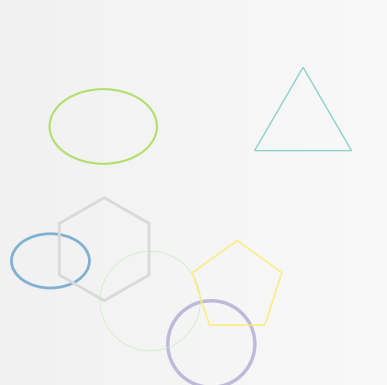[{"shape": "triangle", "thickness": 1, "radius": 0.72, "center": [0.782, 0.681]}, {"shape": "circle", "thickness": 2.5, "radius": 0.56, "center": [0.545, 0.107]}, {"shape": "oval", "thickness": 2, "radius": 0.5, "center": [0.13, 0.322]}, {"shape": "oval", "thickness": 1.5, "radius": 0.69, "center": [0.266, 0.672]}, {"shape": "hexagon", "thickness": 2, "radius": 0.67, "center": [0.269, 0.353]}, {"shape": "circle", "thickness": 0.5, "radius": 0.65, "center": [0.388, 0.218]}, {"shape": "pentagon", "thickness": 1, "radius": 0.61, "center": [0.612, 0.254]}]